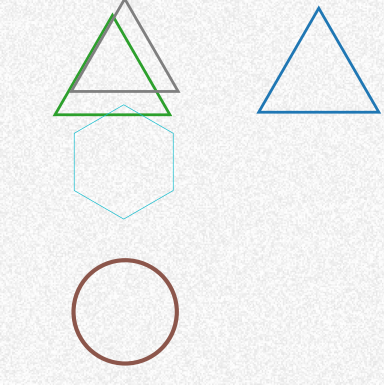[{"shape": "triangle", "thickness": 2, "radius": 0.9, "center": [0.828, 0.799]}, {"shape": "triangle", "thickness": 2, "radius": 0.86, "center": [0.292, 0.788]}, {"shape": "circle", "thickness": 3, "radius": 0.67, "center": [0.325, 0.19]}, {"shape": "triangle", "thickness": 2, "radius": 0.8, "center": [0.324, 0.843]}, {"shape": "hexagon", "thickness": 0.5, "radius": 0.74, "center": [0.321, 0.579]}]